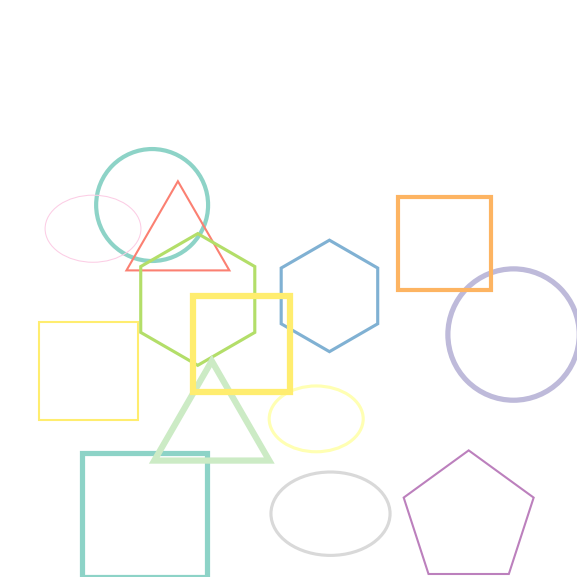[{"shape": "circle", "thickness": 2, "radius": 0.48, "center": [0.263, 0.644]}, {"shape": "square", "thickness": 2.5, "radius": 0.54, "center": [0.25, 0.107]}, {"shape": "oval", "thickness": 1.5, "radius": 0.41, "center": [0.548, 0.274]}, {"shape": "circle", "thickness": 2.5, "radius": 0.57, "center": [0.889, 0.42]}, {"shape": "triangle", "thickness": 1, "radius": 0.51, "center": [0.308, 0.582]}, {"shape": "hexagon", "thickness": 1.5, "radius": 0.48, "center": [0.57, 0.487]}, {"shape": "square", "thickness": 2, "radius": 0.4, "center": [0.769, 0.578]}, {"shape": "hexagon", "thickness": 1.5, "radius": 0.57, "center": [0.342, 0.481]}, {"shape": "oval", "thickness": 0.5, "radius": 0.41, "center": [0.161, 0.603]}, {"shape": "oval", "thickness": 1.5, "radius": 0.52, "center": [0.572, 0.11]}, {"shape": "pentagon", "thickness": 1, "radius": 0.59, "center": [0.812, 0.101]}, {"shape": "triangle", "thickness": 3, "radius": 0.57, "center": [0.367, 0.259]}, {"shape": "square", "thickness": 3, "radius": 0.42, "center": [0.418, 0.403]}, {"shape": "square", "thickness": 1, "radius": 0.43, "center": [0.153, 0.356]}]